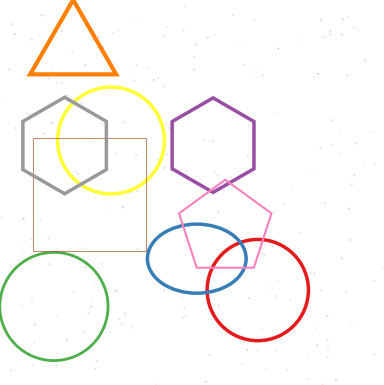[{"shape": "circle", "thickness": 2.5, "radius": 0.66, "center": [0.67, 0.247]}, {"shape": "oval", "thickness": 2.5, "radius": 0.64, "center": [0.511, 0.328]}, {"shape": "circle", "thickness": 2, "radius": 0.7, "center": [0.14, 0.204]}, {"shape": "hexagon", "thickness": 2.5, "radius": 0.61, "center": [0.553, 0.623]}, {"shape": "triangle", "thickness": 3, "radius": 0.64, "center": [0.19, 0.871]}, {"shape": "circle", "thickness": 2.5, "radius": 0.69, "center": [0.288, 0.635]}, {"shape": "square", "thickness": 0.5, "radius": 0.73, "center": [0.232, 0.494]}, {"shape": "pentagon", "thickness": 1.5, "radius": 0.63, "center": [0.585, 0.407]}, {"shape": "hexagon", "thickness": 2.5, "radius": 0.63, "center": [0.168, 0.622]}]